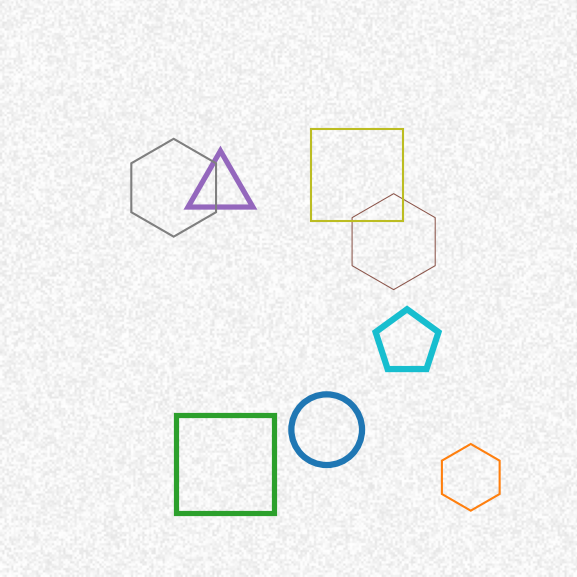[{"shape": "circle", "thickness": 3, "radius": 0.31, "center": [0.566, 0.255]}, {"shape": "hexagon", "thickness": 1, "radius": 0.29, "center": [0.815, 0.173]}, {"shape": "square", "thickness": 2.5, "radius": 0.42, "center": [0.389, 0.196]}, {"shape": "triangle", "thickness": 2.5, "radius": 0.32, "center": [0.382, 0.673]}, {"shape": "hexagon", "thickness": 0.5, "radius": 0.42, "center": [0.682, 0.581]}, {"shape": "hexagon", "thickness": 1, "radius": 0.42, "center": [0.301, 0.674]}, {"shape": "square", "thickness": 1, "radius": 0.4, "center": [0.618, 0.696]}, {"shape": "pentagon", "thickness": 3, "radius": 0.29, "center": [0.705, 0.406]}]